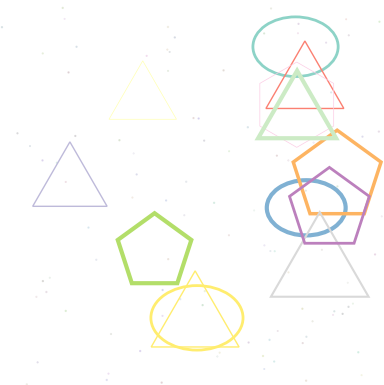[{"shape": "oval", "thickness": 2, "radius": 0.55, "center": [0.768, 0.879]}, {"shape": "triangle", "thickness": 0.5, "radius": 0.51, "center": [0.371, 0.741]}, {"shape": "triangle", "thickness": 1, "radius": 0.56, "center": [0.182, 0.52]}, {"shape": "triangle", "thickness": 1, "radius": 0.58, "center": [0.792, 0.777]}, {"shape": "oval", "thickness": 3, "radius": 0.51, "center": [0.795, 0.46]}, {"shape": "pentagon", "thickness": 2.5, "radius": 0.6, "center": [0.876, 0.542]}, {"shape": "pentagon", "thickness": 3, "radius": 0.5, "center": [0.401, 0.346]}, {"shape": "hexagon", "thickness": 0.5, "radius": 0.55, "center": [0.771, 0.728]}, {"shape": "triangle", "thickness": 1.5, "radius": 0.73, "center": [0.831, 0.302]}, {"shape": "pentagon", "thickness": 2, "radius": 0.54, "center": [0.856, 0.456]}, {"shape": "triangle", "thickness": 3, "radius": 0.58, "center": [0.772, 0.699]}, {"shape": "triangle", "thickness": 1, "radius": 0.66, "center": [0.507, 0.165]}, {"shape": "oval", "thickness": 2, "radius": 0.6, "center": [0.512, 0.174]}]